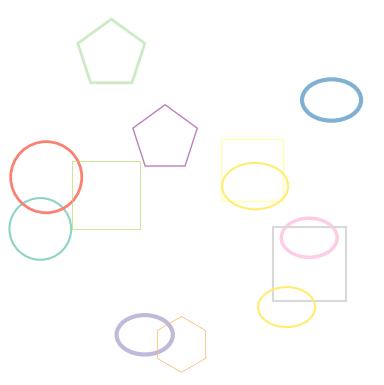[{"shape": "circle", "thickness": 1.5, "radius": 0.4, "center": [0.105, 0.405]}, {"shape": "square", "thickness": 1, "radius": 0.41, "center": [0.655, 0.558]}, {"shape": "oval", "thickness": 3, "radius": 0.37, "center": [0.376, 0.13]}, {"shape": "circle", "thickness": 2, "radius": 0.46, "center": [0.12, 0.54]}, {"shape": "oval", "thickness": 3, "radius": 0.38, "center": [0.861, 0.74]}, {"shape": "hexagon", "thickness": 0.5, "radius": 0.36, "center": [0.471, 0.105]}, {"shape": "square", "thickness": 0.5, "radius": 0.44, "center": [0.276, 0.494]}, {"shape": "oval", "thickness": 2.5, "radius": 0.36, "center": [0.803, 0.382]}, {"shape": "square", "thickness": 1.5, "radius": 0.48, "center": [0.803, 0.314]}, {"shape": "pentagon", "thickness": 1, "radius": 0.44, "center": [0.429, 0.64]}, {"shape": "pentagon", "thickness": 2, "radius": 0.46, "center": [0.289, 0.859]}, {"shape": "oval", "thickness": 1.5, "radius": 0.37, "center": [0.744, 0.202]}, {"shape": "oval", "thickness": 1.5, "radius": 0.43, "center": [0.663, 0.517]}]